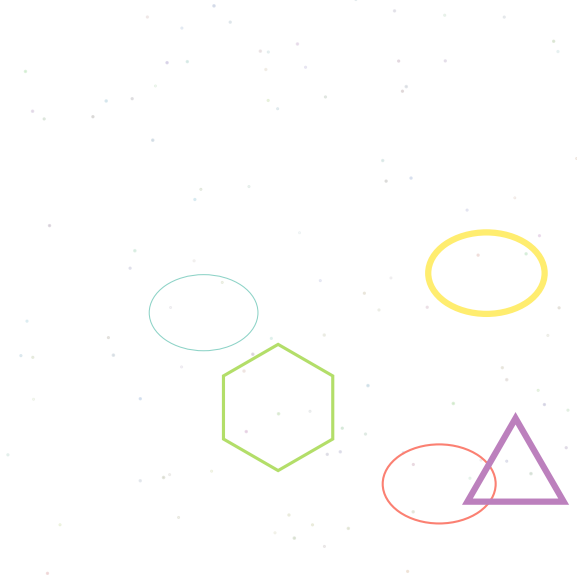[{"shape": "oval", "thickness": 0.5, "radius": 0.47, "center": [0.353, 0.458]}, {"shape": "oval", "thickness": 1, "radius": 0.49, "center": [0.76, 0.161]}, {"shape": "hexagon", "thickness": 1.5, "radius": 0.55, "center": [0.482, 0.294]}, {"shape": "triangle", "thickness": 3, "radius": 0.48, "center": [0.893, 0.179]}, {"shape": "oval", "thickness": 3, "radius": 0.5, "center": [0.842, 0.526]}]